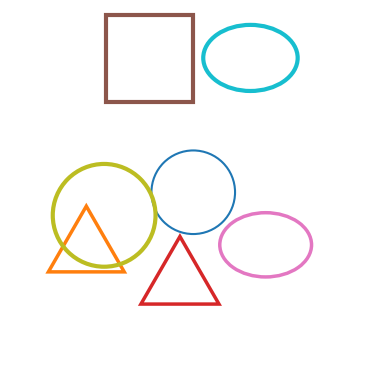[{"shape": "circle", "thickness": 1.5, "radius": 0.54, "center": [0.502, 0.501]}, {"shape": "triangle", "thickness": 2.5, "radius": 0.57, "center": [0.224, 0.351]}, {"shape": "triangle", "thickness": 2.5, "radius": 0.59, "center": [0.467, 0.269]}, {"shape": "square", "thickness": 3, "radius": 0.56, "center": [0.388, 0.848]}, {"shape": "oval", "thickness": 2.5, "radius": 0.6, "center": [0.69, 0.364]}, {"shape": "circle", "thickness": 3, "radius": 0.67, "center": [0.271, 0.441]}, {"shape": "oval", "thickness": 3, "radius": 0.61, "center": [0.651, 0.85]}]